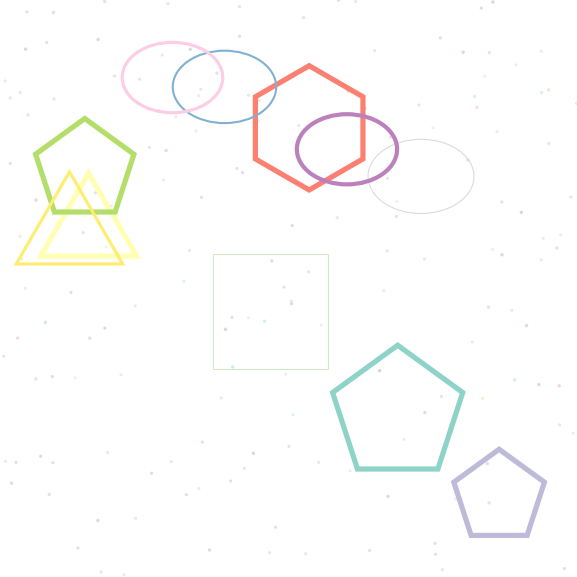[{"shape": "pentagon", "thickness": 2.5, "radius": 0.59, "center": [0.689, 0.283]}, {"shape": "triangle", "thickness": 2.5, "radius": 0.48, "center": [0.153, 0.604]}, {"shape": "pentagon", "thickness": 2.5, "radius": 0.41, "center": [0.864, 0.139]}, {"shape": "hexagon", "thickness": 2.5, "radius": 0.54, "center": [0.535, 0.778]}, {"shape": "oval", "thickness": 1, "radius": 0.45, "center": [0.389, 0.849]}, {"shape": "pentagon", "thickness": 2.5, "radius": 0.45, "center": [0.147, 0.704]}, {"shape": "oval", "thickness": 1.5, "radius": 0.44, "center": [0.299, 0.865]}, {"shape": "oval", "thickness": 0.5, "radius": 0.46, "center": [0.729, 0.694]}, {"shape": "oval", "thickness": 2, "radius": 0.43, "center": [0.601, 0.741]}, {"shape": "square", "thickness": 0.5, "radius": 0.5, "center": [0.469, 0.459]}, {"shape": "triangle", "thickness": 1.5, "radius": 0.53, "center": [0.12, 0.595]}]